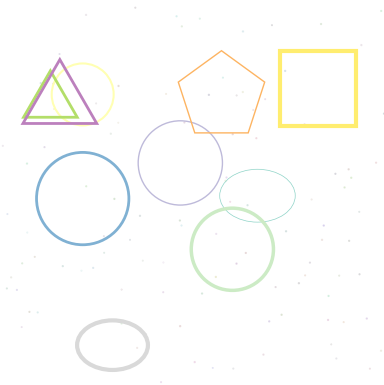[{"shape": "oval", "thickness": 0.5, "radius": 0.49, "center": [0.669, 0.492]}, {"shape": "circle", "thickness": 1.5, "radius": 0.4, "center": [0.215, 0.755]}, {"shape": "circle", "thickness": 1, "radius": 0.55, "center": [0.468, 0.577]}, {"shape": "circle", "thickness": 2, "radius": 0.6, "center": [0.215, 0.484]}, {"shape": "pentagon", "thickness": 1, "radius": 0.59, "center": [0.575, 0.75]}, {"shape": "triangle", "thickness": 2, "radius": 0.4, "center": [0.131, 0.736]}, {"shape": "oval", "thickness": 3, "radius": 0.46, "center": [0.292, 0.103]}, {"shape": "triangle", "thickness": 2, "radius": 0.55, "center": [0.155, 0.735]}, {"shape": "circle", "thickness": 2.5, "radius": 0.53, "center": [0.604, 0.353]}, {"shape": "square", "thickness": 3, "radius": 0.49, "center": [0.826, 0.77]}]